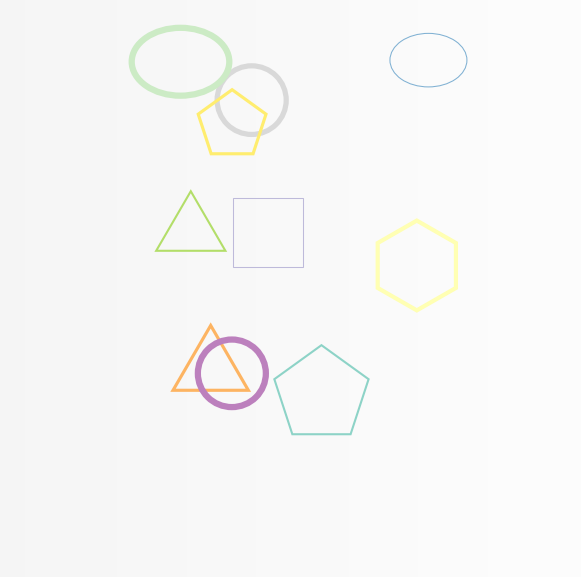[{"shape": "pentagon", "thickness": 1, "radius": 0.43, "center": [0.553, 0.316]}, {"shape": "hexagon", "thickness": 2, "radius": 0.39, "center": [0.717, 0.539]}, {"shape": "square", "thickness": 0.5, "radius": 0.3, "center": [0.461, 0.597]}, {"shape": "oval", "thickness": 0.5, "radius": 0.33, "center": [0.737, 0.895]}, {"shape": "triangle", "thickness": 1.5, "radius": 0.37, "center": [0.362, 0.361]}, {"shape": "triangle", "thickness": 1, "radius": 0.34, "center": [0.328, 0.599]}, {"shape": "circle", "thickness": 2.5, "radius": 0.3, "center": [0.433, 0.826]}, {"shape": "circle", "thickness": 3, "radius": 0.29, "center": [0.399, 0.353]}, {"shape": "oval", "thickness": 3, "radius": 0.42, "center": [0.311, 0.892]}, {"shape": "pentagon", "thickness": 1.5, "radius": 0.31, "center": [0.399, 0.782]}]